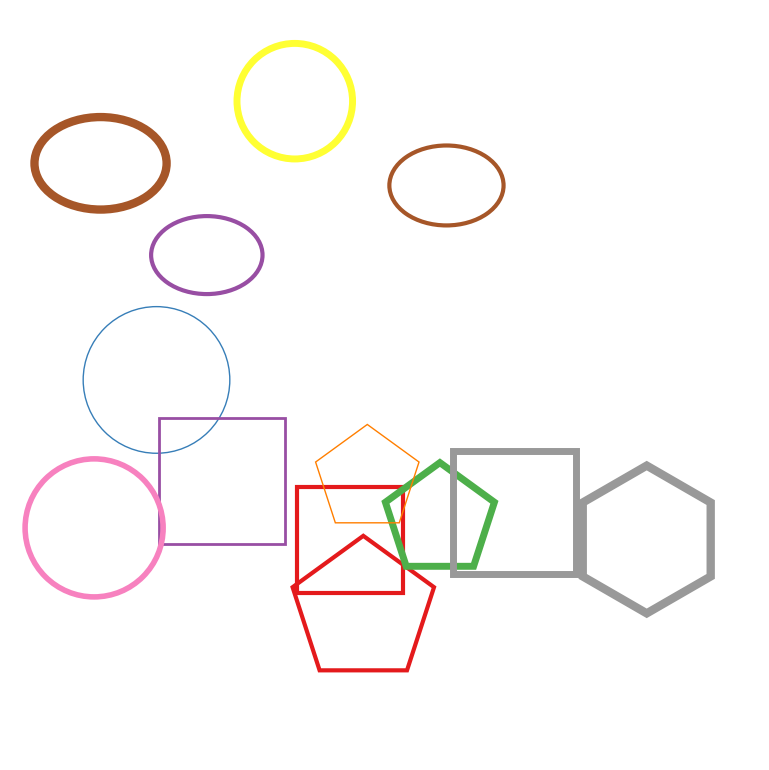[{"shape": "pentagon", "thickness": 1.5, "radius": 0.48, "center": [0.472, 0.208]}, {"shape": "square", "thickness": 1.5, "radius": 0.34, "center": [0.454, 0.299]}, {"shape": "circle", "thickness": 0.5, "radius": 0.48, "center": [0.203, 0.507]}, {"shape": "pentagon", "thickness": 2.5, "radius": 0.37, "center": [0.571, 0.325]}, {"shape": "oval", "thickness": 1.5, "radius": 0.36, "center": [0.269, 0.669]}, {"shape": "square", "thickness": 1, "radius": 0.41, "center": [0.288, 0.375]}, {"shape": "pentagon", "thickness": 0.5, "radius": 0.35, "center": [0.477, 0.378]}, {"shape": "circle", "thickness": 2.5, "radius": 0.38, "center": [0.383, 0.869]}, {"shape": "oval", "thickness": 3, "radius": 0.43, "center": [0.131, 0.788]}, {"shape": "oval", "thickness": 1.5, "radius": 0.37, "center": [0.58, 0.759]}, {"shape": "circle", "thickness": 2, "radius": 0.45, "center": [0.122, 0.314]}, {"shape": "hexagon", "thickness": 3, "radius": 0.48, "center": [0.84, 0.299]}, {"shape": "square", "thickness": 2.5, "radius": 0.4, "center": [0.668, 0.335]}]